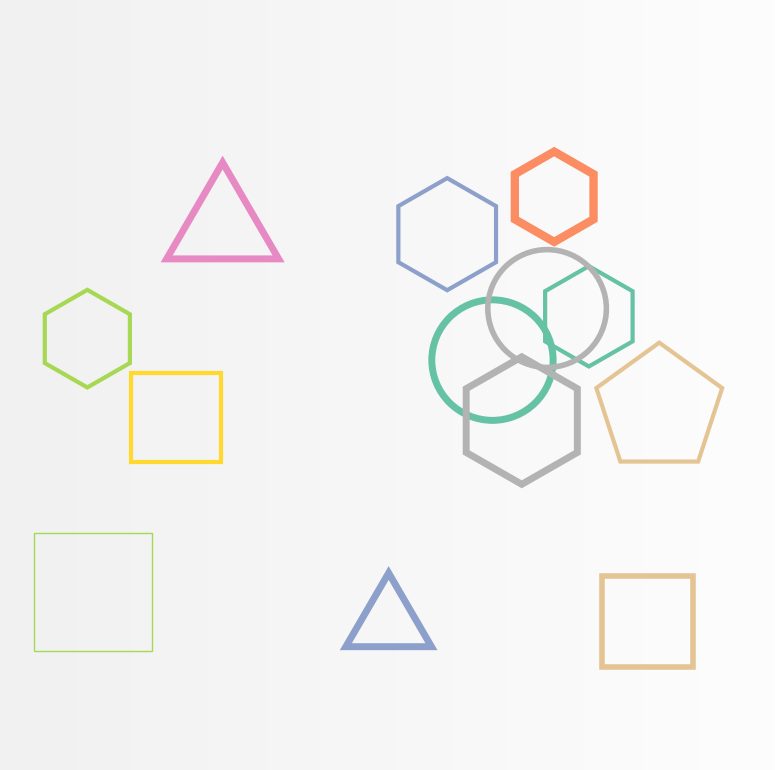[{"shape": "circle", "thickness": 2.5, "radius": 0.39, "center": [0.635, 0.532]}, {"shape": "hexagon", "thickness": 1.5, "radius": 0.33, "center": [0.76, 0.589]}, {"shape": "hexagon", "thickness": 3, "radius": 0.29, "center": [0.715, 0.744]}, {"shape": "triangle", "thickness": 2.5, "radius": 0.32, "center": [0.501, 0.192]}, {"shape": "hexagon", "thickness": 1.5, "radius": 0.36, "center": [0.577, 0.696]}, {"shape": "triangle", "thickness": 2.5, "radius": 0.42, "center": [0.287, 0.705]}, {"shape": "hexagon", "thickness": 1.5, "radius": 0.32, "center": [0.113, 0.56]}, {"shape": "square", "thickness": 0.5, "radius": 0.38, "center": [0.12, 0.231]}, {"shape": "square", "thickness": 1.5, "radius": 0.29, "center": [0.227, 0.458]}, {"shape": "square", "thickness": 2, "radius": 0.3, "center": [0.835, 0.193]}, {"shape": "pentagon", "thickness": 1.5, "radius": 0.43, "center": [0.851, 0.47]}, {"shape": "circle", "thickness": 2, "radius": 0.38, "center": [0.706, 0.599]}, {"shape": "hexagon", "thickness": 2.5, "radius": 0.41, "center": [0.673, 0.454]}]